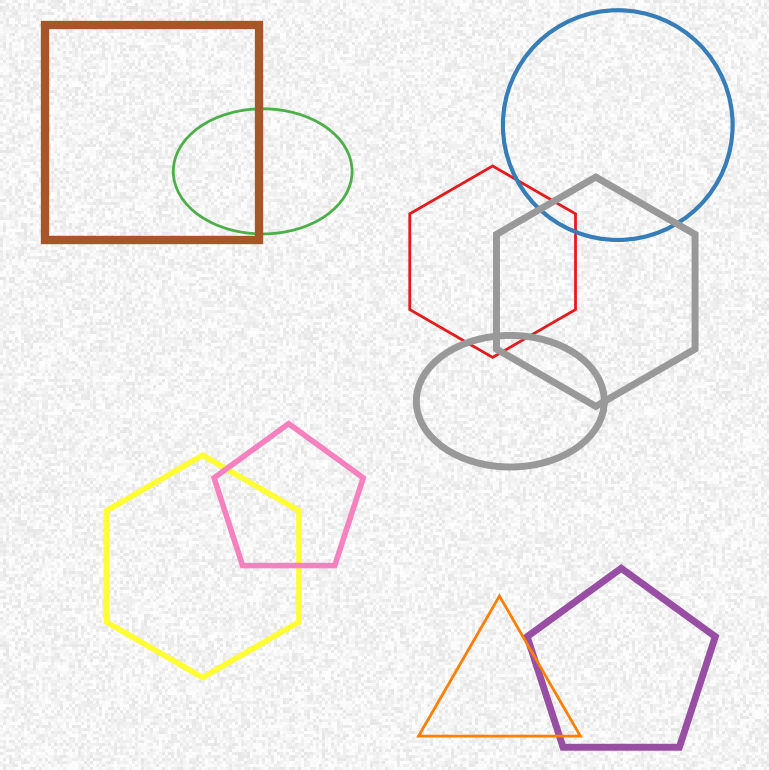[{"shape": "hexagon", "thickness": 1, "radius": 0.62, "center": [0.64, 0.66]}, {"shape": "circle", "thickness": 1.5, "radius": 0.75, "center": [0.802, 0.838]}, {"shape": "oval", "thickness": 1, "radius": 0.58, "center": [0.341, 0.777]}, {"shape": "pentagon", "thickness": 2.5, "radius": 0.64, "center": [0.807, 0.133]}, {"shape": "triangle", "thickness": 1, "radius": 0.61, "center": [0.649, 0.105]}, {"shape": "hexagon", "thickness": 2, "radius": 0.72, "center": [0.263, 0.264]}, {"shape": "square", "thickness": 3, "radius": 0.7, "center": [0.198, 0.828]}, {"shape": "pentagon", "thickness": 2, "radius": 0.51, "center": [0.375, 0.348]}, {"shape": "hexagon", "thickness": 2.5, "radius": 0.74, "center": [0.774, 0.621]}, {"shape": "oval", "thickness": 2.5, "radius": 0.61, "center": [0.663, 0.479]}]